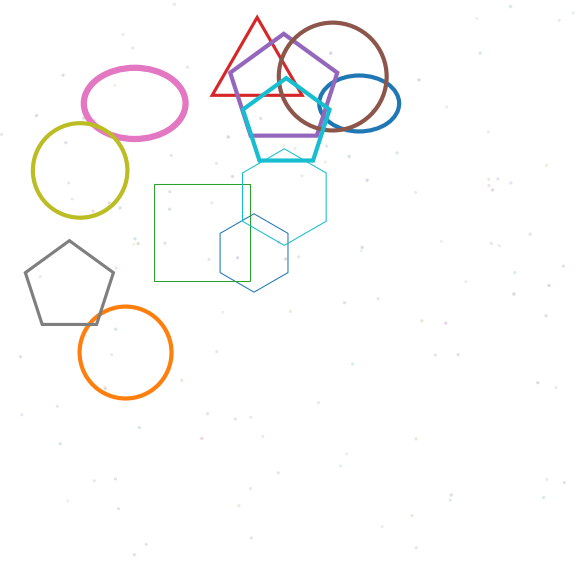[{"shape": "hexagon", "thickness": 0.5, "radius": 0.34, "center": [0.44, 0.561]}, {"shape": "oval", "thickness": 2, "radius": 0.35, "center": [0.622, 0.82]}, {"shape": "circle", "thickness": 2, "radius": 0.4, "center": [0.217, 0.389]}, {"shape": "square", "thickness": 0.5, "radius": 0.42, "center": [0.349, 0.596]}, {"shape": "triangle", "thickness": 1.5, "radius": 0.45, "center": [0.445, 0.879]}, {"shape": "pentagon", "thickness": 2, "radius": 0.49, "center": [0.491, 0.843]}, {"shape": "circle", "thickness": 2, "radius": 0.47, "center": [0.576, 0.867]}, {"shape": "oval", "thickness": 3, "radius": 0.44, "center": [0.233, 0.82]}, {"shape": "pentagon", "thickness": 1.5, "radius": 0.4, "center": [0.12, 0.502]}, {"shape": "circle", "thickness": 2, "radius": 0.41, "center": [0.139, 0.704]}, {"shape": "pentagon", "thickness": 2, "radius": 0.39, "center": [0.496, 0.785]}, {"shape": "hexagon", "thickness": 0.5, "radius": 0.42, "center": [0.492, 0.658]}]